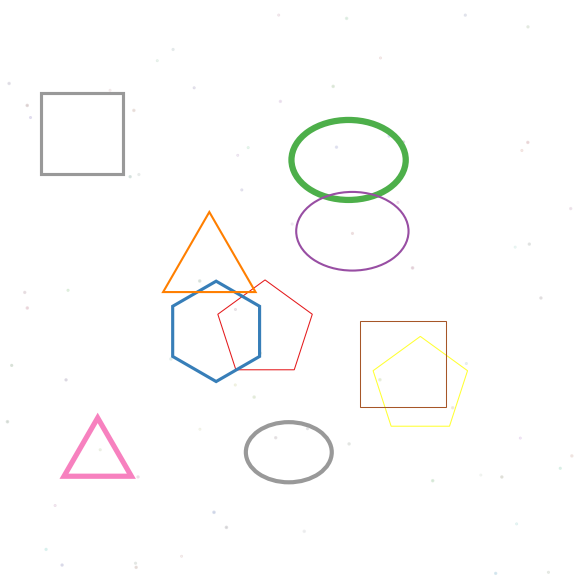[{"shape": "pentagon", "thickness": 0.5, "radius": 0.43, "center": [0.459, 0.428]}, {"shape": "hexagon", "thickness": 1.5, "radius": 0.43, "center": [0.374, 0.425]}, {"shape": "oval", "thickness": 3, "radius": 0.49, "center": [0.604, 0.722]}, {"shape": "oval", "thickness": 1, "radius": 0.49, "center": [0.61, 0.599]}, {"shape": "triangle", "thickness": 1, "radius": 0.46, "center": [0.362, 0.54]}, {"shape": "pentagon", "thickness": 0.5, "radius": 0.43, "center": [0.728, 0.331]}, {"shape": "square", "thickness": 0.5, "radius": 0.37, "center": [0.697, 0.369]}, {"shape": "triangle", "thickness": 2.5, "radius": 0.34, "center": [0.169, 0.208]}, {"shape": "oval", "thickness": 2, "radius": 0.37, "center": [0.5, 0.216]}, {"shape": "square", "thickness": 1.5, "radius": 0.35, "center": [0.141, 0.768]}]